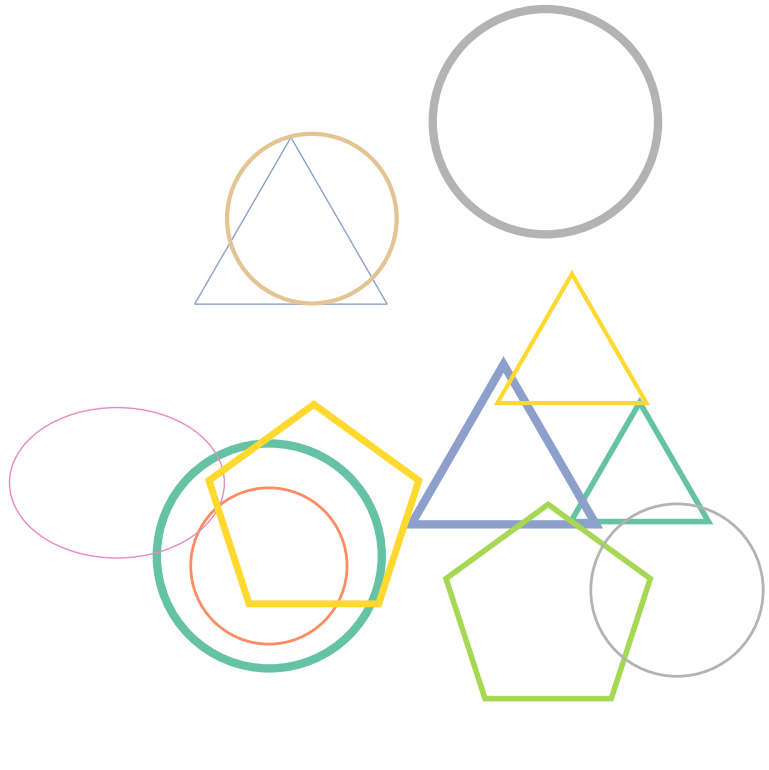[{"shape": "circle", "thickness": 3, "radius": 0.73, "center": [0.35, 0.278]}, {"shape": "triangle", "thickness": 2, "radius": 0.52, "center": [0.831, 0.374]}, {"shape": "circle", "thickness": 1, "radius": 0.51, "center": [0.349, 0.265]}, {"shape": "triangle", "thickness": 0.5, "radius": 0.72, "center": [0.378, 0.677]}, {"shape": "triangle", "thickness": 3, "radius": 0.69, "center": [0.654, 0.388]}, {"shape": "oval", "thickness": 0.5, "radius": 0.7, "center": [0.152, 0.373]}, {"shape": "pentagon", "thickness": 2, "radius": 0.7, "center": [0.712, 0.206]}, {"shape": "triangle", "thickness": 1.5, "radius": 0.56, "center": [0.743, 0.532]}, {"shape": "pentagon", "thickness": 2.5, "radius": 0.72, "center": [0.408, 0.332]}, {"shape": "circle", "thickness": 1.5, "radius": 0.55, "center": [0.405, 0.716]}, {"shape": "circle", "thickness": 1, "radius": 0.56, "center": [0.879, 0.234]}, {"shape": "circle", "thickness": 3, "radius": 0.73, "center": [0.708, 0.842]}]